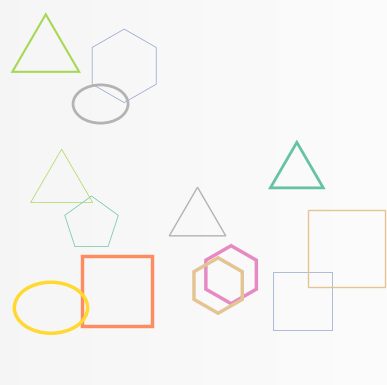[{"shape": "triangle", "thickness": 2, "radius": 0.39, "center": [0.766, 0.551]}, {"shape": "pentagon", "thickness": 0.5, "radius": 0.36, "center": [0.236, 0.418]}, {"shape": "square", "thickness": 2.5, "radius": 0.45, "center": [0.301, 0.245]}, {"shape": "square", "thickness": 0.5, "radius": 0.38, "center": [0.781, 0.219]}, {"shape": "hexagon", "thickness": 0.5, "radius": 0.48, "center": [0.321, 0.829]}, {"shape": "hexagon", "thickness": 2.5, "radius": 0.38, "center": [0.596, 0.287]}, {"shape": "triangle", "thickness": 1.5, "radius": 0.5, "center": [0.118, 0.863]}, {"shape": "triangle", "thickness": 0.5, "radius": 0.46, "center": [0.159, 0.52]}, {"shape": "oval", "thickness": 2.5, "radius": 0.47, "center": [0.132, 0.201]}, {"shape": "hexagon", "thickness": 2.5, "radius": 0.36, "center": [0.563, 0.258]}, {"shape": "square", "thickness": 1, "radius": 0.5, "center": [0.894, 0.355]}, {"shape": "oval", "thickness": 2, "radius": 0.35, "center": [0.26, 0.73]}, {"shape": "triangle", "thickness": 1, "radius": 0.42, "center": [0.51, 0.43]}]